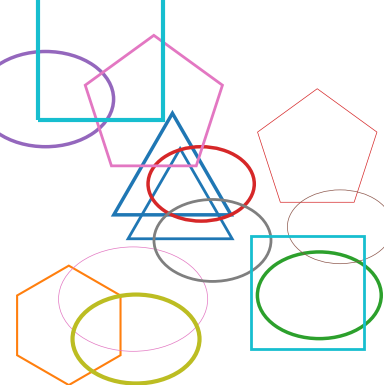[{"shape": "triangle", "thickness": 2.5, "radius": 0.88, "center": [0.448, 0.53]}, {"shape": "triangle", "thickness": 2, "radius": 0.78, "center": [0.468, 0.458]}, {"shape": "hexagon", "thickness": 1.5, "radius": 0.78, "center": [0.179, 0.155]}, {"shape": "oval", "thickness": 2.5, "radius": 0.8, "center": [0.829, 0.233]}, {"shape": "pentagon", "thickness": 0.5, "radius": 0.82, "center": [0.824, 0.607]}, {"shape": "oval", "thickness": 2.5, "radius": 0.69, "center": [0.523, 0.522]}, {"shape": "oval", "thickness": 2.5, "radius": 0.88, "center": [0.118, 0.743]}, {"shape": "oval", "thickness": 0.5, "radius": 0.68, "center": [0.883, 0.411]}, {"shape": "pentagon", "thickness": 2, "radius": 0.94, "center": [0.4, 0.721]}, {"shape": "oval", "thickness": 0.5, "radius": 0.97, "center": [0.346, 0.223]}, {"shape": "oval", "thickness": 2, "radius": 0.76, "center": [0.552, 0.375]}, {"shape": "oval", "thickness": 3, "radius": 0.82, "center": [0.353, 0.119]}, {"shape": "square", "thickness": 2, "radius": 0.73, "center": [0.798, 0.24]}, {"shape": "square", "thickness": 3, "radius": 0.81, "center": [0.26, 0.852]}]